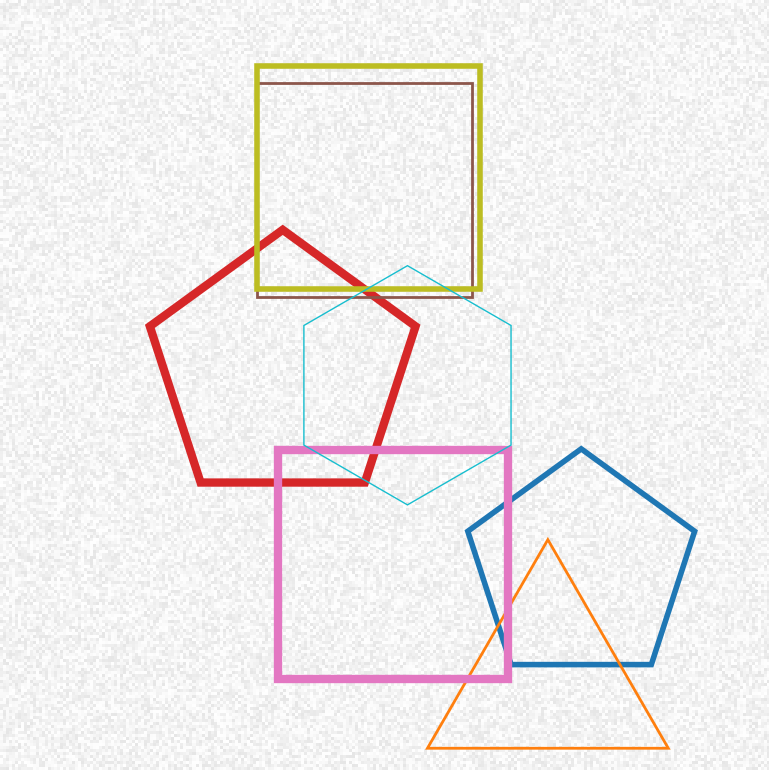[{"shape": "pentagon", "thickness": 2, "radius": 0.77, "center": [0.755, 0.262]}, {"shape": "triangle", "thickness": 1, "radius": 0.9, "center": [0.712, 0.119]}, {"shape": "pentagon", "thickness": 3, "radius": 0.91, "center": [0.367, 0.52]}, {"shape": "square", "thickness": 1, "radius": 0.7, "center": [0.473, 0.753]}, {"shape": "square", "thickness": 3, "radius": 0.75, "center": [0.51, 0.267]}, {"shape": "square", "thickness": 2, "radius": 0.72, "center": [0.479, 0.769]}, {"shape": "hexagon", "thickness": 0.5, "radius": 0.78, "center": [0.529, 0.5]}]